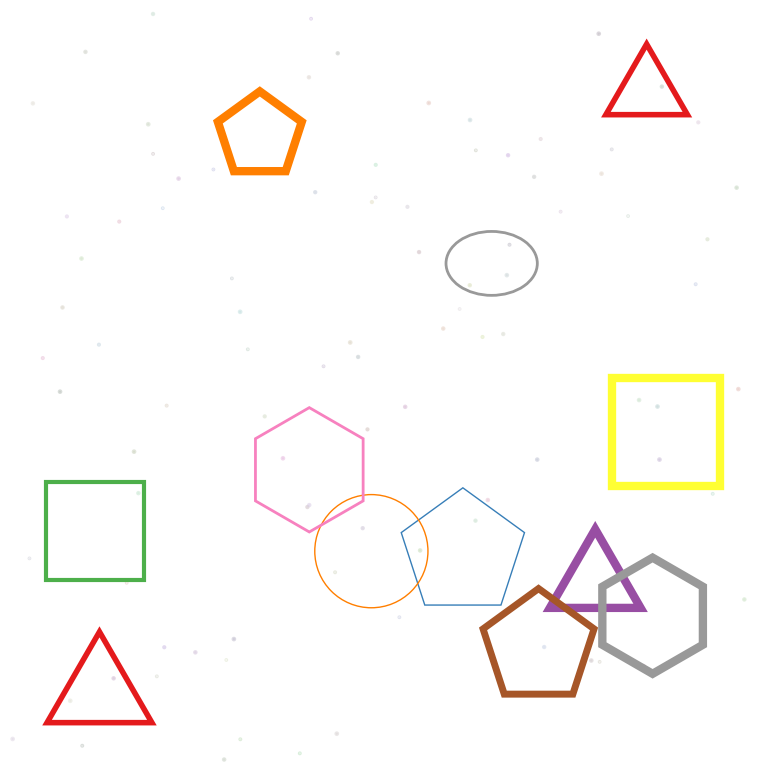[{"shape": "triangle", "thickness": 2, "radius": 0.31, "center": [0.84, 0.882]}, {"shape": "triangle", "thickness": 2, "radius": 0.39, "center": [0.129, 0.101]}, {"shape": "pentagon", "thickness": 0.5, "radius": 0.42, "center": [0.601, 0.282]}, {"shape": "square", "thickness": 1.5, "radius": 0.32, "center": [0.124, 0.31]}, {"shape": "triangle", "thickness": 3, "radius": 0.34, "center": [0.773, 0.245]}, {"shape": "pentagon", "thickness": 3, "radius": 0.29, "center": [0.337, 0.824]}, {"shape": "circle", "thickness": 0.5, "radius": 0.37, "center": [0.482, 0.284]}, {"shape": "square", "thickness": 3, "radius": 0.35, "center": [0.865, 0.439]}, {"shape": "pentagon", "thickness": 2.5, "radius": 0.38, "center": [0.699, 0.16]}, {"shape": "hexagon", "thickness": 1, "radius": 0.4, "center": [0.402, 0.39]}, {"shape": "oval", "thickness": 1, "radius": 0.3, "center": [0.639, 0.658]}, {"shape": "hexagon", "thickness": 3, "radius": 0.38, "center": [0.848, 0.2]}]